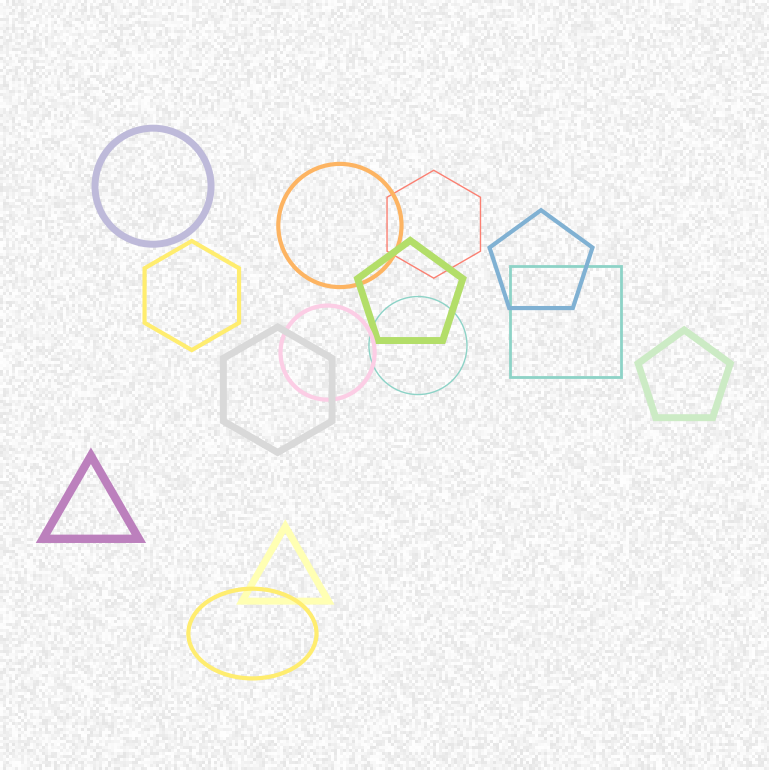[{"shape": "circle", "thickness": 0.5, "radius": 0.32, "center": [0.543, 0.551]}, {"shape": "square", "thickness": 1, "radius": 0.36, "center": [0.735, 0.583]}, {"shape": "triangle", "thickness": 2.5, "radius": 0.32, "center": [0.371, 0.252]}, {"shape": "circle", "thickness": 2.5, "radius": 0.38, "center": [0.199, 0.758]}, {"shape": "hexagon", "thickness": 0.5, "radius": 0.35, "center": [0.563, 0.709]}, {"shape": "pentagon", "thickness": 1.5, "radius": 0.35, "center": [0.703, 0.657]}, {"shape": "circle", "thickness": 1.5, "radius": 0.4, "center": [0.441, 0.707]}, {"shape": "pentagon", "thickness": 2.5, "radius": 0.36, "center": [0.533, 0.616]}, {"shape": "circle", "thickness": 1.5, "radius": 0.31, "center": [0.425, 0.542]}, {"shape": "hexagon", "thickness": 2.5, "radius": 0.41, "center": [0.361, 0.494]}, {"shape": "triangle", "thickness": 3, "radius": 0.36, "center": [0.118, 0.336]}, {"shape": "pentagon", "thickness": 2.5, "radius": 0.31, "center": [0.889, 0.508]}, {"shape": "hexagon", "thickness": 1.5, "radius": 0.35, "center": [0.249, 0.616]}, {"shape": "oval", "thickness": 1.5, "radius": 0.42, "center": [0.328, 0.177]}]